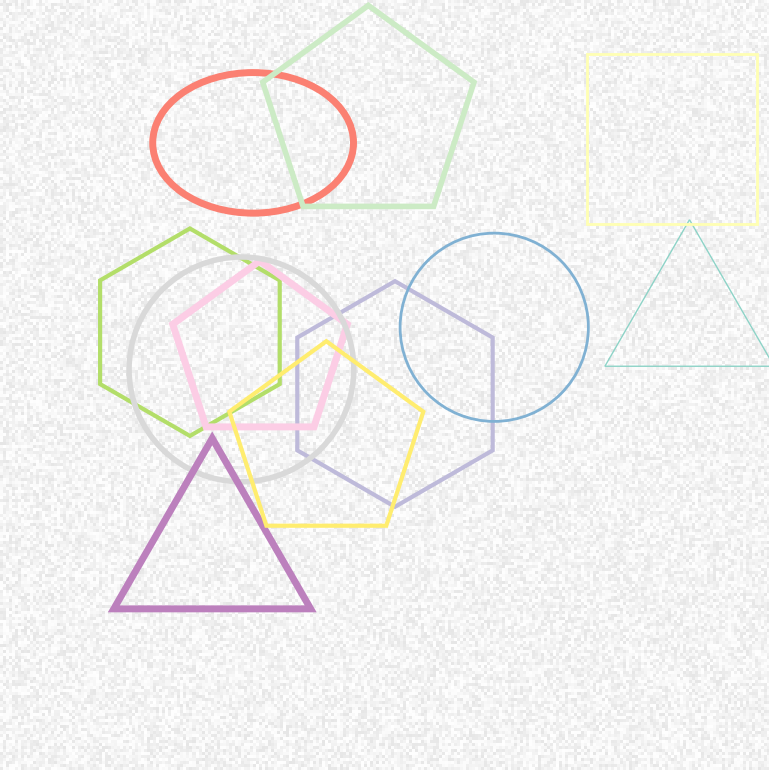[{"shape": "triangle", "thickness": 0.5, "radius": 0.63, "center": [0.895, 0.588]}, {"shape": "square", "thickness": 1, "radius": 0.55, "center": [0.873, 0.82]}, {"shape": "hexagon", "thickness": 1.5, "radius": 0.73, "center": [0.513, 0.488]}, {"shape": "oval", "thickness": 2.5, "radius": 0.65, "center": [0.329, 0.814]}, {"shape": "circle", "thickness": 1, "radius": 0.61, "center": [0.642, 0.575]}, {"shape": "hexagon", "thickness": 1.5, "radius": 0.67, "center": [0.247, 0.569]}, {"shape": "pentagon", "thickness": 2.5, "radius": 0.6, "center": [0.338, 0.542]}, {"shape": "circle", "thickness": 2, "radius": 0.73, "center": [0.314, 0.52]}, {"shape": "triangle", "thickness": 2.5, "radius": 0.74, "center": [0.276, 0.283]}, {"shape": "pentagon", "thickness": 2, "radius": 0.72, "center": [0.478, 0.849]}, {"shape": "pentagon", "thickness": 1.5, "radius": 0.66, "center": [0.424, 0.424]}]